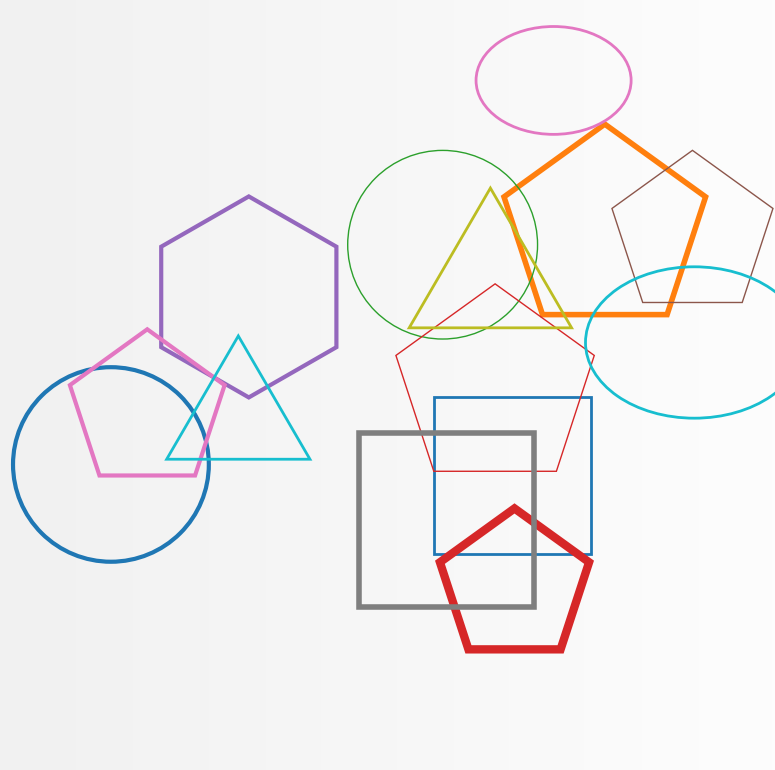[{"shape": "circle", "thickness": 1.5, "radius": 0.63, "center": [0.143, 0.397]}, {"shape": "square", "thickness": 1, "radius": 0.51, "center": [0.661, 0.382]}, {"shape": "pentagon", "thickness": 2, "radius": 0.68, "center": [0.78, 0.702]}, {"shape": "circle", "thickness": 0.5, "radius": 0.61, "center": [0.571, 0.682]}, {"shape": "pentagon", "thickness": 3, "radius": 0.51, "center": [0.664, 0.239]}, {"shape": "pentagon", "thickness": 0.5, "radius": 0.67, "center": [0.639, 0.497]}, {"shape": "hexagon", "thickness": 1.5, "radius": 0.65, "center": [0.321, 0.614]}, {"shape": "pentagon", "thickness": 0.5, "radius": 0.55, "center": [0.893, 0.696]}, {"shape": "oval", "thickness": 1, "radius": 0.5, "center": [0.714, 0.896]}, {"shape": "pentagon", "thickness": 1.5, "radius": 0.52, "center": [0.19, 0.467]}, {"shape": "square", "thickness": 2, "radius": 0.57, "center": [0.576, 0.325]}, {"shape": "triangle", "thickness": 1, "radius": 0.6, "center": [0.633, 0.635]}, {"shape": "triangle", "thickness": 1, "radius": 0.53, "center": [0.307, 0.457]}, {"shape": "oval", "thickness": 1, "radius": 0.7, "center": [0.896, 0.555]}]